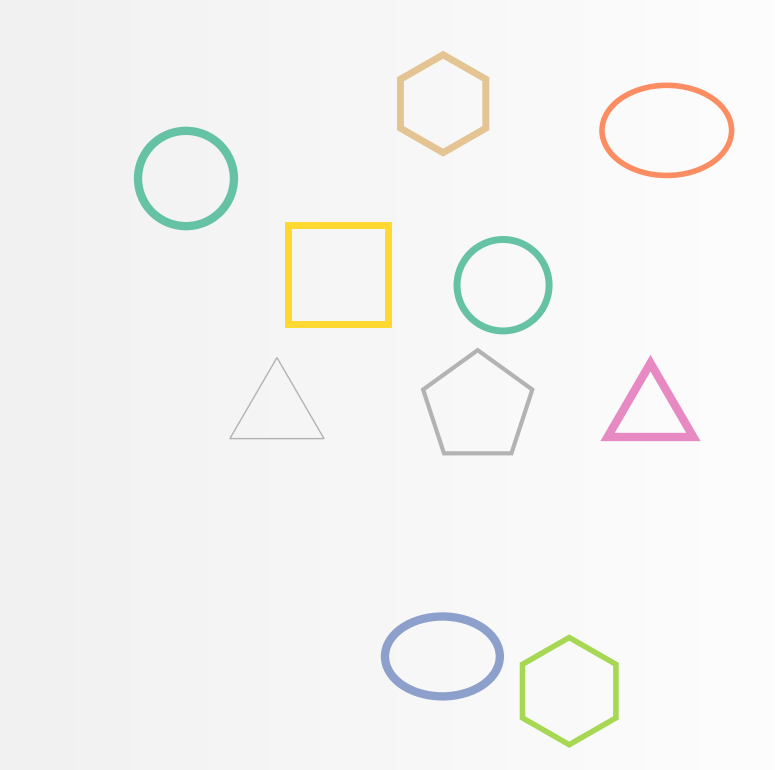[{"shape": "circle", "thickness": 3, "radius": 0.31, "center": [0.24, 0.768]}, {"shape": "circle", "thickness": 2.5, "radius": 0.3, "center": [0.649, 0.63]}, {"shape": "oval", "thickness": 2, "radius": 0.42, "center": [0.86, 0.831]}, {"shape": "oval", "thickness": 3, "radius": 0.37, "center": [0.571, 0.147]}, {"shape": "triangle", "thickness": 3, "radius": 0.32, "center": [0.839, 0.464]}, {"shape": "hexagon", "thickness": 2, "radius": 0.35, "center": [0.734, 0.102]}, {"shape": "square", "thickness": 2.5, "radius": 0.32, "center": [0.436, 0.643]}, {"shape": "hexagon", "thickness": 2.5, "radius": 0.32, "center": [0.572, 0.865]}, {"shape": "triangle", "thickness": 0.5, "radius": 0.35, "center": [0.357, 0.465]}, {"shape": "pentagon", "thickness": 1.5, "radius": 0.37, "center": [0.616, 0.471]}]